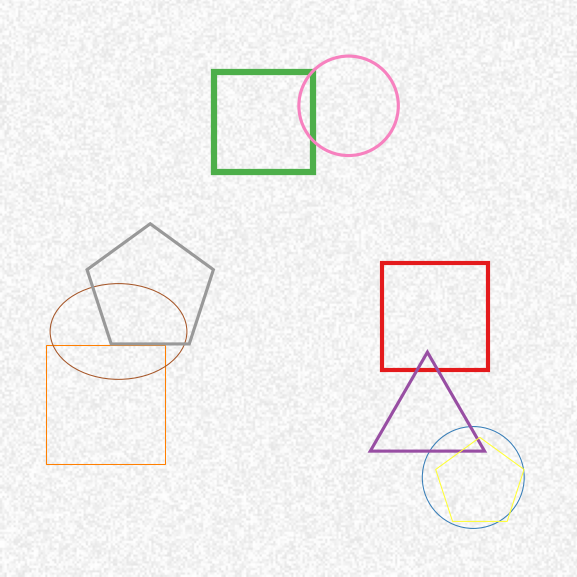[{"shape": "square", "thickness": 2, "radius": 0.46, "center": [0.753, 0.451]}, {"shape": "circle", "thickness": 0.5, "radius": 0.44, "center": [0.819, 0.172]}, {"shape": "square", "thickness": 3, "radius": 0.43, "center": [0.456, 0.788]}, {"shape": "triangle", "thickness": 1.5, "radius": 0.57, "center": [0.74, 0.275]}, {"shape": "square", "thickness": 0.5, "radius": 0.51, "center": [0.183, 0.299]}, {"shape": "pentagon", "thickness": 0.5, "radius": 0.4, "center": [0.831, 0.161]}, {"shape": "oval", "thickness": 0.5, "radius": 0.59, "center": [0.205, 0.425]}, {"shape": "circle", "thickness": 1.5, "radius": 0.43, "center": [0.604, 0.816]}, {"shape": "pentagon", "thickness": 1.5, "radius": 0.58, "center": [0.26, 0.497]}]